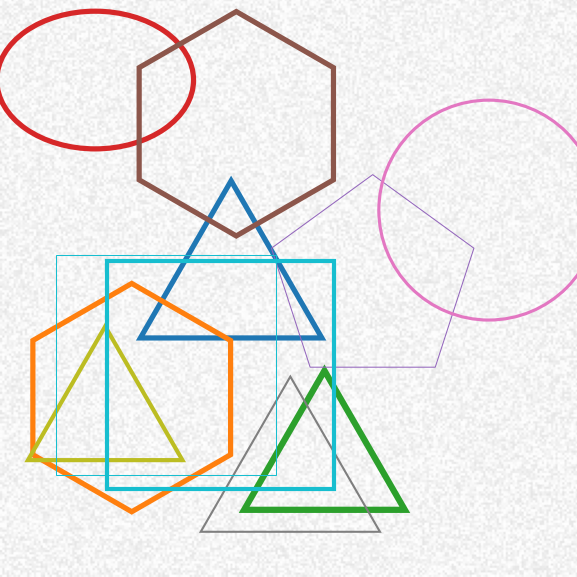[{"shape": "triangle", "thickness": 2.5, "radius": 0.91, "center": [0.4, 0.505]}, {"shape": "hexagon", "thickness": 2.5, "radius": 0.99, "center": [0.228, 0.311]}, {"shape": "triangle", "thickness": 3, "radius": 0.8, "center": [0.562, 0.197]}, {"shape": "oval", "thickness": 2.5, "radius": 0.85, "center": [0.165, 0.861]}, {"shape": "pentagon", "thickness": 0.5, "radius": 0.92, "center": [0.645, 0.512]}, {"shape": "hexagon", "thickness": 2.5, "radius": 0.97, "center": [0.409, 0.785]}, {"shape": "circle", "thickness": 1.5, "radius": 0.95, "center": [0.846, 0.635]}, {"shape": "triangle", "thickness": 1, "radius": 0.9, "center": [0.503, 0.168]}, {"shape": "triangle", "thickness": 2, "radius": 0.77, "center": [0.182, 0.28]}, {"shape": "square", "thickness": 2, "radius": 0.99, "center": [0.382, 0.349]}, {"shape": "square", "thickness": 0.5, "radius": 0.95, "center": [0.288, 0.367]}]